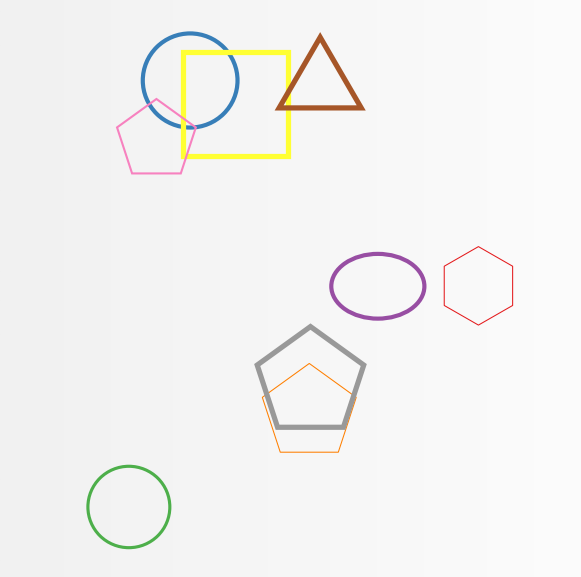[{"shape": "hexagon", "thickness": 0.5, "radius": 0.34, "center": [0.823, 0.504]}, {"shape": "circle", "thickness": 2, "radius": 0.41, "center": [0.327, 0.86]}, {"shape": "circle", "thickness": 1.5, "radius": 0.35, "center": [0.222, 0.121]}, {"shape": "oval", "thickness": 2, "radius": 0.4, "center": [0.65, 0.503]}, {"shape": "pentagon", "thickness": 0.5, "radius": 0.42, "center": [0.532, 0.285]}, {"shape": "square", "thickness": 2.5, "radius": 0.45, "center": [0.405, 0.819]}, {"shape": "triangle", "thickness": 2.5, "radius": 0.41, "center": [0.551, 0.853]}, {"shape": "pentagon", "thickness": 1, "radius": 0.36, "center": [0.269, 0.756]}, {"shape": "pentagon", "thickness": 2.5, "radius": 0.48, "center": [0.534, 0.337]}]